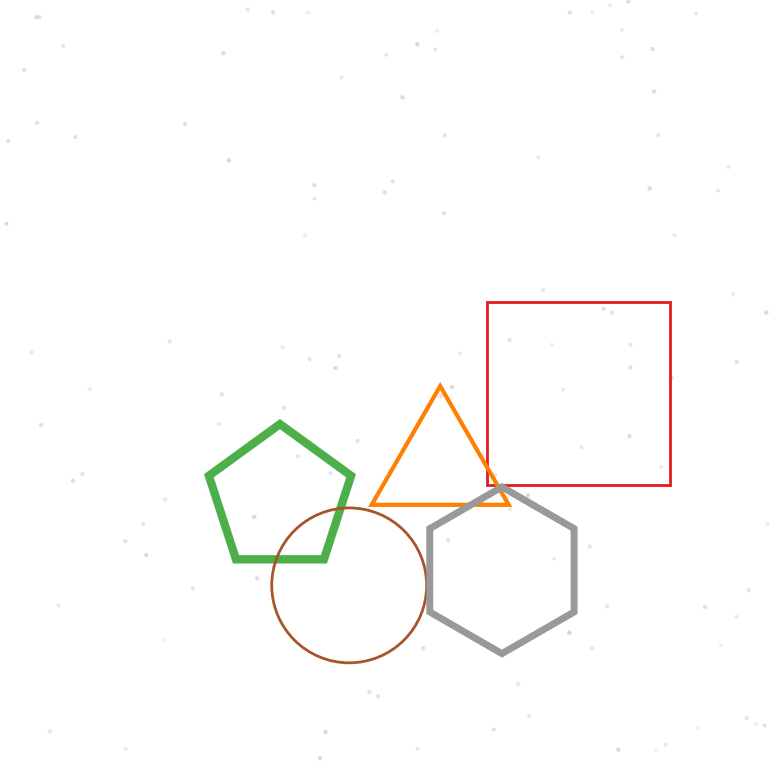[{"shape": "square", "thickness": 1, "radius": 0.59, "center": [0.751, 0.489]}, {"shape": "pentagon", "thickness": 3, "radius": 0.49, "center": [0.364, 0.352]}, {"shape": "triangle", "thickness": 1.5, "radius": 0.51, "center": [0.572, 0.396]}, {"shape": "circle", "thickness": 1, "radius": 0.5, "center": [0.454, 0.24]}, {"shape": "hexagon", "thickness": 2.5, "radius": 0.54, "center": [0.652, 0.259]}]